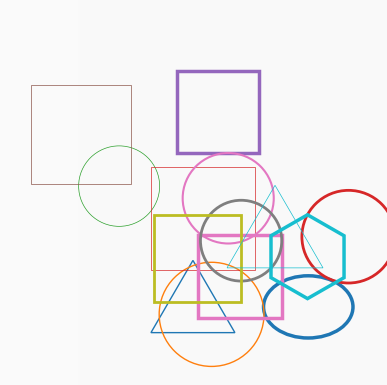[{"shape": "triangle", "thickness": 1, "radius": 0.63, "center": [0.498, 0.199]}, {"shape": "oval", "thickness": 2.5, "radius": 0.58, "center": [0.796, 0.203]}, {"shape": "circle", "thickness": 1, "radius": 0.68, "center": [0.546, 0.183]}, {"shape": "circle", "thickness": 0.5, "radius": 0.52, "center": [0.307, 0.517]}, {"shape": "circle", "thickness": 2, "radius": 0.6, "center": [0.899, 0.385]}, {"shape": "square", "thickness": 0.5, "radius": 0.67, "center": [0.524, 0.431]}, {"shape": "square", "thickness": 2.5, "radius": 0.53, "center": [0.562, 0.709]}, {"shape": "square", "thickness": 0.5, "radius": 0.65, "center": [0.209, 0.651]}, {"shape": "square", "thickness": 2.5, "radius": 0.54, "center": [0.619, 0.282]}, {"shape": "circle", "thickness": 1.5, "radius": 0.59, "center": [0.589, 0.485]}, {"shape": "circle", "thickness": 2, "radius": 0.52, "center": [0.622, 0.375]}, {"shape": "square", "thickness": 2, "radius": 0.57, "center": [0.51, 0.328]}, {"shape": "hexagon", "thickness": 2.5, "radius": 0.54, "center": [0.794, 0.333]}, {"shape": "triangle", "thickness": 0.5, "radius": 0.71, "center": [0.71, 0.376]}]